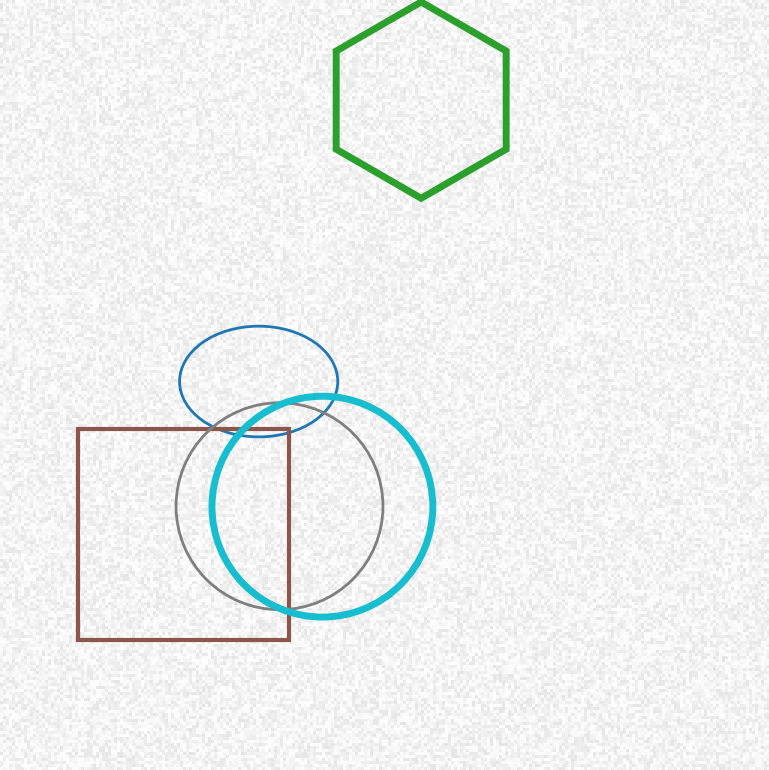[{"shape": "oval", "thickness": 1, "radius": 0.51, "center": [0.336, 0.505]}, {"shape": "hexagon", "thickness": 2.5, "radius": 0.64, "center": [0.547, 0.87]}, {"shape": "square", "thickness": 1.5, "radius": 0.69, "center": [0.239, 0.306]}, {"shape": "circle", "thickness": 1, "radius": 0.67, "center": [0.363, 0.343]}, {"shape": "circle", "thickness": 2.5, "radius": 0.72, "center": [0.419, 0.342]}]